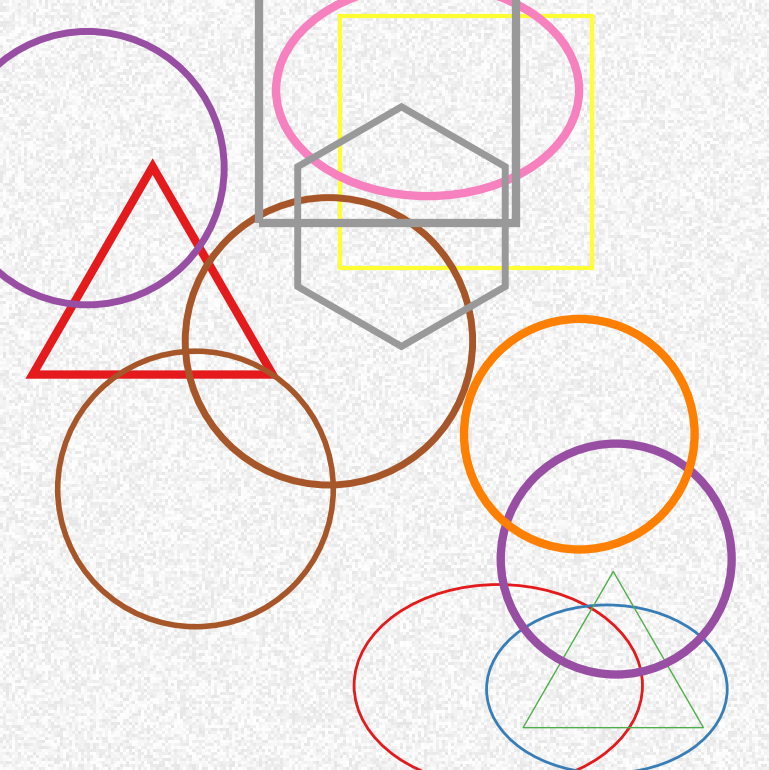[{"shape": "oval", "thickness": 1, "radius": 0.94, "center": [0.647, 0.11]}, {"shape": "triangle", "thickness": 3, "radius": 0.9, "center": [0.198, 0.604]}, {"shape": "oval", "thickness": 1, "radius": 0.78, "center": [0.788, 0.105]}, {"shape": "triangle", "thickness": 0.5, "radius": 0.68, "center": [0.796, 0.123]}, {"shape": "circle", "thickness": 2.5, "radius": 0.89, "center": [0.114, 0.782]}, {"shape": "circle", "thickness": 3, "radius": 0.75, "center": [0.8, 0.274]}, {"shape": "circle", "thickness": 3, "radius": 0.75, "center": [0.752, 0.436]}, {"shape": "square", "thickness": 1.5, "radius": 0.82, "center": [0.605, 0.815]}, {"shape": "circle", "thickness": 2.5, "radius": 0.93, "center": [0.427, 0.557]}, {"shape": "circle", "thickness": 2, "radius": 0.89, "center": [0.254, 0.365]}, {"shape": "oval", "thickness": 3, "radius": 0.98, "center": [0.555, 0.883]}, {"shape": "square", "thickness": 3, "radius": 0.83, "center": [0.504, 0.877]}, {"shape": "hexagon", "thickness": 2.5, "radius": 0.78, "center": [0.521, 0.706]}]